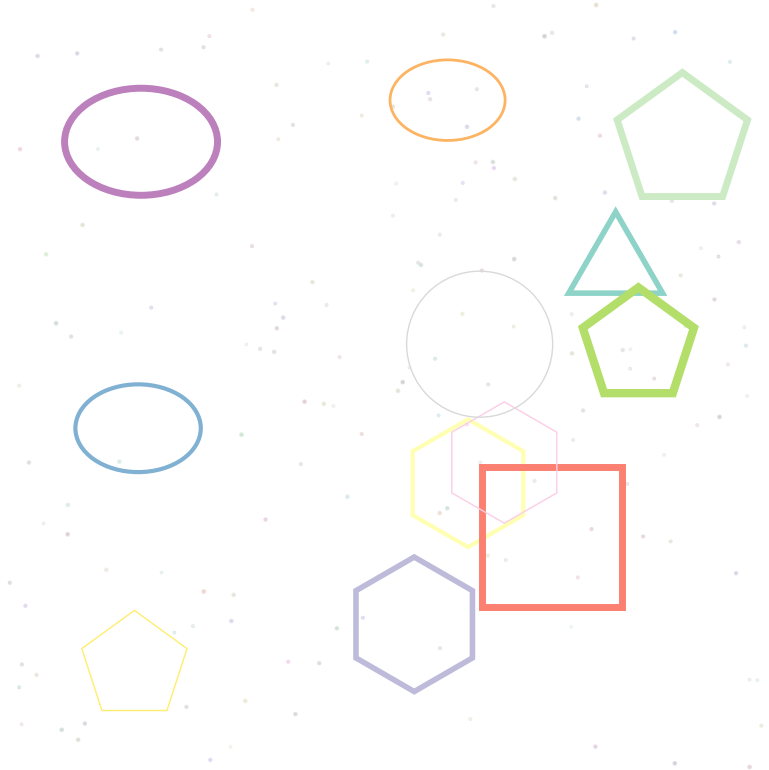[{"shape": "triangle", "thickness": 2, "radius": 0.35, "center": [0.8, 0.654]}, {"shape": "hexagon", "thickness": 1.5, "radius": 0.41, "center": [0.608, 0.372]}, {"shape": "hexagon", "thickness": 2, "radius": 0.44, "center": [0.538, 0.189]}, {"shape": "square", "thickness": 2.5, "radius": 0.46, "center": [0.717, 0.303]}, {"shape": "oval", "thickness": 1.5, "radius": 0.41, "center": [0.179, 0.444]}, {"shape": "oval", "thickness": 1, "radius": 0.37, "center": [0.581, 0.87]}, {"shape": "pentagon", "thickness": 3, "radius": 0.38, "center": [0.829, 0.551]}, {"shape": "hexagon", "thickness": 0.5, "radius": 0.39, "center": [0.655, 0.399]}, {"shape": "circle", "thickness": 0.5, "radius": 0.47, "center": [0.623, 0.553]}, {"shape": "oval", "thickness": 2.5, "radius": 0.5, "center": [0.183, 0.816]}, {"shape": "pentagon", "thickness": 2.5, "radius": 0.45, "center": [0.886, 0.817]}, {"shape": "pentagon", "thickness": 0.5, "radius": 0.36, "center": [0.175, 0.135]}]